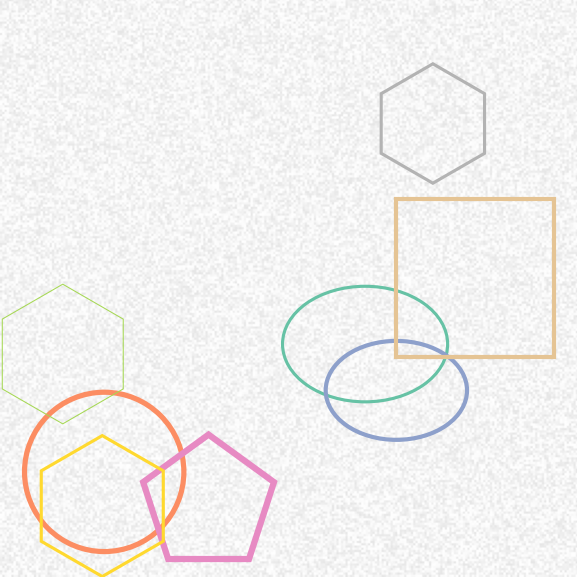[{"shape": "oval", "thickness": 1.5, "radius": 0.71, "center": [0.632, 0.403]}, {"shape": "circle", "thickness": 2.5, "radius": 0.69, "center": [0.18, 0.182]}, {"shape": "oval", "thickness": 2, "radius": 0.61, "center": [0.686, 0.323]}, {"shape": "pentagon", "thickness": 3, "radius": 0.6, "center": [0.361, 0.127]}, {"shape": "hexagon", "thickness": 0.5, "radius": 0.6, "center": [0.109, 0.386]}, {"shape": "hexagon", "thickness": 1.5, "radius": 0.61, "center": [0.177, 0.123]}, {"shape": "square", "thickness": 2, "radius": 0.68, "center": [0.823, 0.517]}, {"shape": "hexagon", "thickness": 1.5, "radius": 0.52, "center": [0.75, 0.785]}]